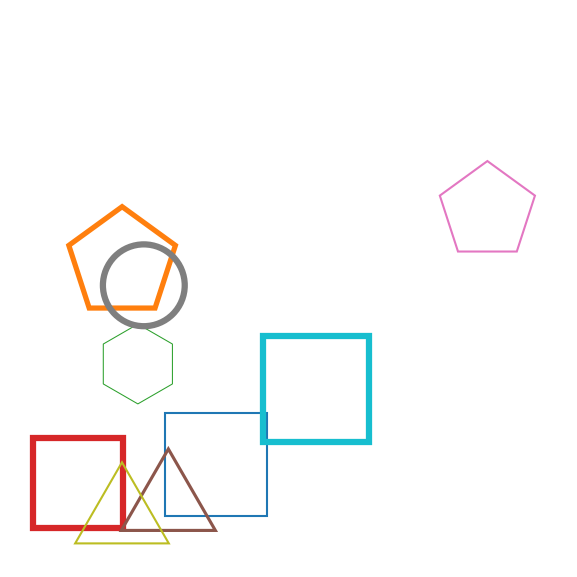[{"shape": "square", "thickness": 1, "radius": 0.44, "center": [0.374, 0.195]}, {"shape": "pentagon", "thickness": 2.5, "radius": 0.49, "center": [0.211, 0.544]}, {"shape": "hexagon", "thickness": 0.5, "radius": 0.35, "center": [0.239, 0.369]}, {"shape": "square", "thickness": 3, "radius": 0.39, "center": [0.135, 0.163]}, {"shape": "triangle", "thickness": 1.5, "radius": 0.47, "center": [0.292, 0.128]}, {"shape": "pentagon", "thickness": 1, "radius": 0.43, "center": [0.844, 0.634]}, {"shape": "circle", "thickness": 3, "radius": 0.35, "center": [0.249, 0.505]}, {"shape": "triangle", "thickness": 1, "radius": 0.47, "center": [0.211, 0.105]}, {"shape": "square", "thickness": 3, "radius": 0.46, "center": [0.547, 0.326]}]